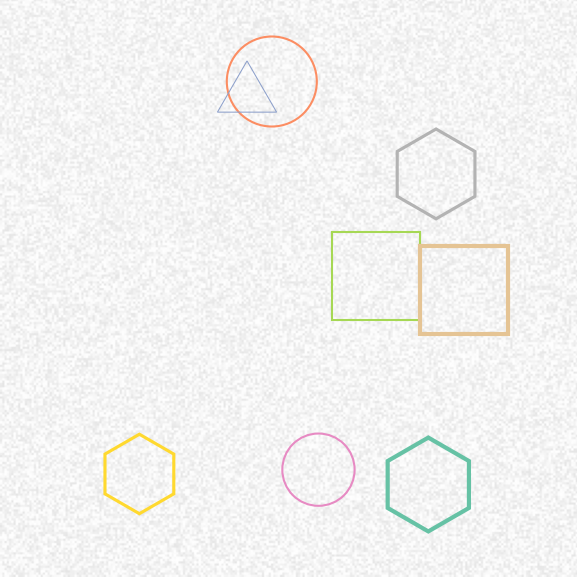[{"shape": "hexagon", "thickness": 2, "radius": 0.41, "center": [0.742, 0.16]}, {"shape": "circle", "thickness": 1, "radius": 0.39, "center": [0.471, 0.858]}, {"shape": "triangle", "thickness": 0.5, "radius": 0.3, "center": [0.428, 0.835]}, {"shape": "circle", "thickness": 1, "radius": 0.31, "center": [0.551, 0.186]}, {"shape": "square", "thickness": 1, "radius": 0.38, "center": [0.651, 0.521]}, {"shape": "hexagon", "thickness": 1.5, "radius": 0.34, "center": [0.241, 0.178]}, {"shape": "square", "thickness": 2, "radius": 0.38, "center": [0.804, 0.496]}, {"shape": "hexagon", "thickness": 1.5, "radius": 0.39, "center": [0.755, 0.698]}]